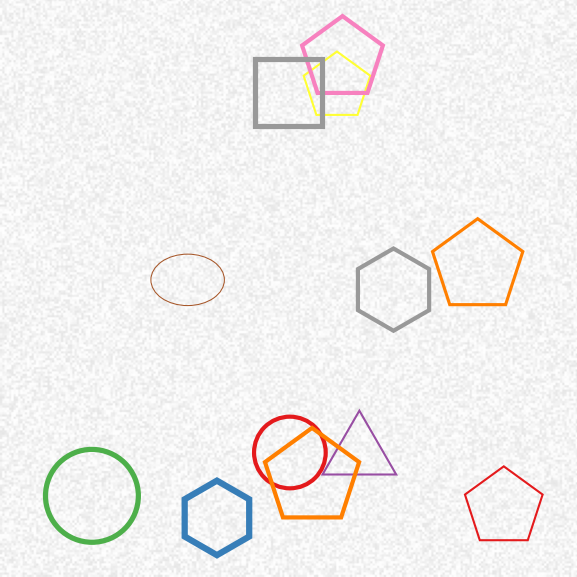[{"shape": "circle", "thickness": 2, "radius": 0.31, "center": [0.502, 0.216]}, {"shape": "pentagon", "thickness": 1, "radius": 0.35, "center": [0.872, 0.121]}, {"shape": "hexagon", "thickness": 3, "radius": 0.32, "center": [0.376, 0.102]}, {"shape": "circle", "thickness": 2.5, "radius": 0.4, "center": [0.159, 0.141]}, {"shape": "triangle", "thickness": 1, "radius": 0.37, "center": [0.622, 0.214]}, {"shape": "pentagon", "thickness": 1.5, "radius": 0.41, "center": [0.827, 0.538]}, {"shape": "pentagon", "thickness": 2, "radius": 0.43, "center": [0.54, 0.172]}, {"shape": "pentagon", "thickness": 1, "radius": 0.3, "center": [0.583, 0.849]}, {"shape": "oval", "thickness": 0.5, "radius": 0.32, "center": [0.325, 0.515]}, {"shape": "pentagon", "thickness": 2, "radius": 0.37, "center": [0.593, 0.898]}, {"shape": "hexagon", "thickness": 2, "radius": 0.36, "center": [0.681, 0.498]}, {"shape": "square", "thickness": 2.5, "radius": 0.29, "center": [0.5, 0.839]}]